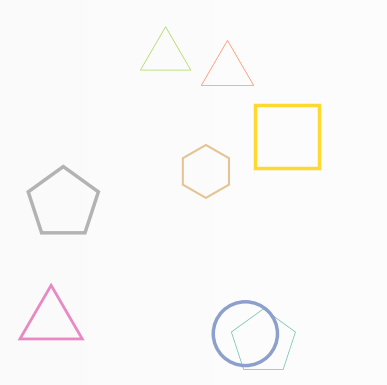[{"shape": "pentagon", "thickness": 0.5, "radius": 0.43, "center": [0.68, 0.111]}, {"shape": "triangle", "thickness": 0.5, "radius": 0.39, "center": [0.587, 0.817]}, {"shape": "circle", "thickness": 2.5, "radius": 0.41, "center": [0.633, 0.133]}, {"shape": "triangle", "thickness": 2, "radius": 0.46, "center": [0.132, 0.166]}, {"shape": "triangle", "thickness": 0.5, "radius": 0.38, "center": [0.427, 0.855]}, {"shape": "square", "thickness": 2.5, "radius": 0.41, "center": [0.74, 0.646]}, {"shape": "hexagon", "thickness": 1.5, "radius": 0.34, "center": [0.531, 0.555]}, {"shape": "pentagon", "thickness": 2.5, "radius": 0.48, "center": [0.163, 0.472]}]